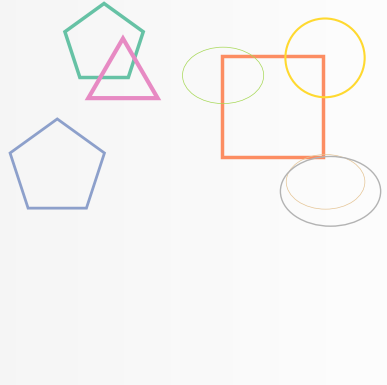[{"shape": "pentagon", "thickness": 2.5, "radius": 0.53, "center": [0.269, 0.885]}, {"shape": "square", "thickness": 2.5, "radius": 0.65, "center": [0.703, 0.723]}, {"shape": "pentagon", "thickness": 2, "radius": 0.64, "center": [0.148, 0.563]}, {"shape": "triangle", "thickness": 3, "radius": 0.52, "center": [0.317, 0.797]}, {"shape": "oval", "thickness": 0.5, "radius": 0.52, "center": [0.576, 0.804]}, {"shape": "circle", "thickness": 1.5, "radius": 0.51, "center": [0.839, 0.85]}, {"shape": "oval", "thickness": 0.5, "radius": 0.51, "center": [0.84, 0.528]}, {"shape": "oval", "thickness": 1, "radius": 0.65, "center": [0.853, 0.503]}]